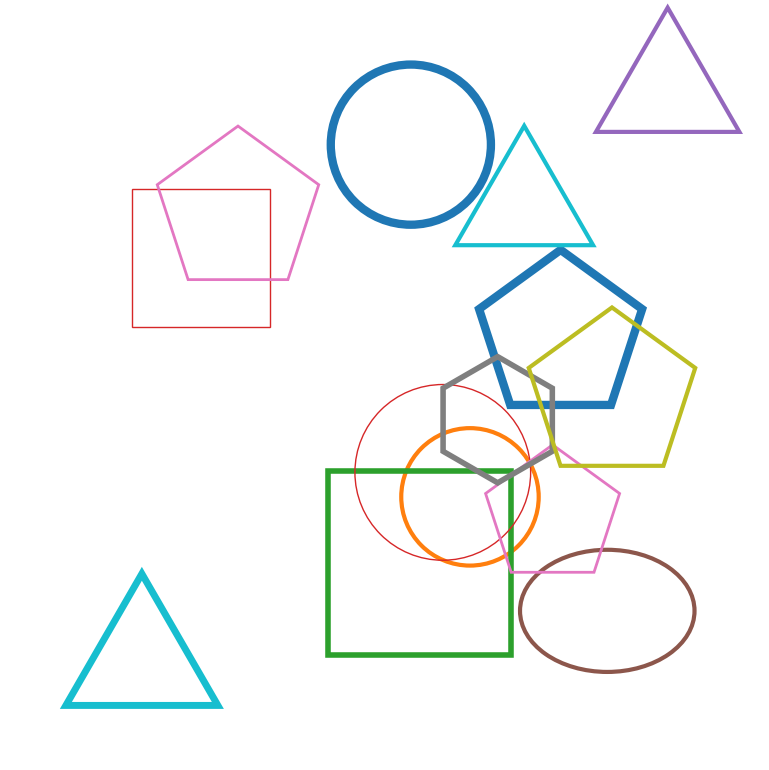[{"shape": "pentagon", "thickness": 3, "radius": 0.56, "center": [0.728, 0.564]}, {"shape": "circle", "thickness": 3, "radius": 0.52, "center": [0.534, 0.812]}, {"shape": "circle", "thickness": 1.5, "radius": 0.45, "center": [0.61, 0.355]}, {"shape": "square", "thickness": 2, "radius": 0.6, "center": [0.545, 0.269]}, {"shape": "square", "thickness": 0.5, "radius": 0.45, "center": [0.261, 0.665]}, {"shape": "circle", "thickness": 0.5, "radius": 0.57, "center": [0.575, 0.387]}, {"shape": "triangle", "thickness": 1.5, "radius": 0.54, "center": [0.867, 0.882]}, {"shape": "oval", "thickness": 1.5, "radius": 0.57, "center": [0.789, 0.207]}, {"shape": "pentagon", "thickness": 1, "radius": 0.46, "center": [0.718, 0.331]}, {"shape": "pentagon", "thickness": 1, "radius": 0.55, "center": [0.309, 0.726]}, {"shape": "hexagon", "thickness": 2, "radius": 0.41, "center": [0.646, 0.455]}, {"shape": "pentagon", "thickness": 1.5, "radius": 0.57, "center": [0.795, 0.487]}, {"shape": "triangle", "thickness": 2.5, "radius": 0.57, "center": [0.184, 0.141]}, {"shape": "triangle", "thickness": 1.5, "radius": 0.52, "center": [0.681, 0.733]}]